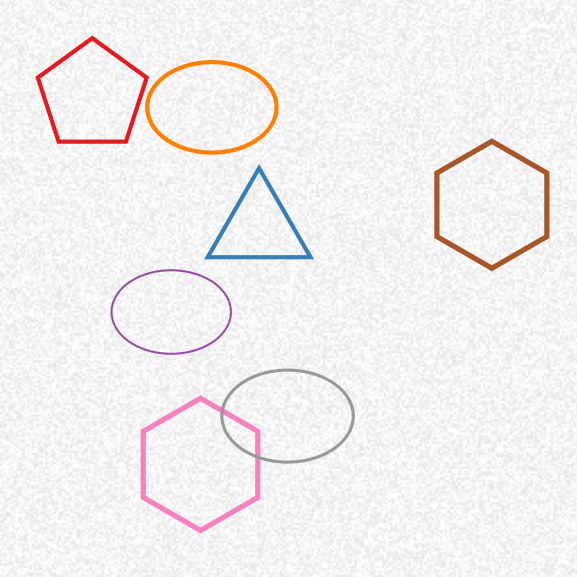[{"shape": "pentagon", "thickness": 2, "radius": 0.5, "center": [0.16, 0.834]}, {"shape": "triangle", "thickness": 2, "radius": 0.51, "center": [0.449, 0.605]}, {"shape": "oval", "thickness": 1, "radius": 0.52, "center": [0.296, 0.459]}, {"shape": "oval", "thickness": 2, "radius": 0.56, "center": [0.367, 0.813]}, {"shape": "hexagon", "thickness": 2.5, "radius": 0.55, "center": [0.852, 0.645]}, {"shape": "hexagon", "thickness": 2.5, "radius": 0.57, "center": [0.347, 0.195]}, {"shape": "oval", "thickness": 1.5, "radius": 0.57, "center": [0.498, 0.279]}]